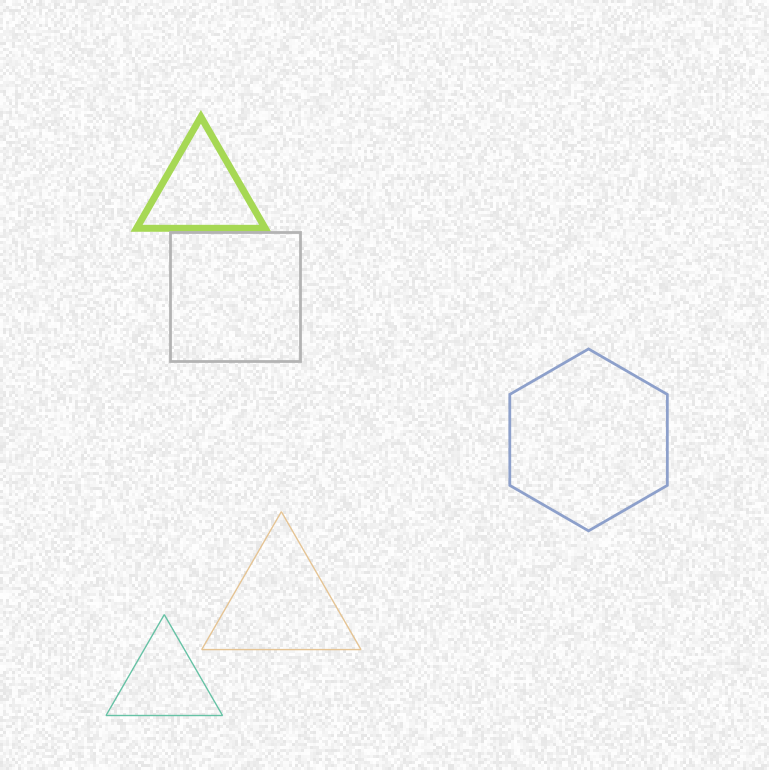[{"shape": "triangle", "thickness": 0.5, "radius": 0.44, "center": [0.213, 0.114]}, {"shape": "hexagon", "thickness": 1, "radius": 0.59, "center": [0.764, 0.429]}, {"shape": "triangle", "thickness": 2.5, "radius": 0.48, "center": [0.261, 0.752]}, {"shape": "triangle", "thickness": 0.5, "radius": 0.6, "center": [0.365, 0.216]}, {"shape": "square", "thickness": 1, "radius": 0.42, "center": [0.305, 0.615]}]